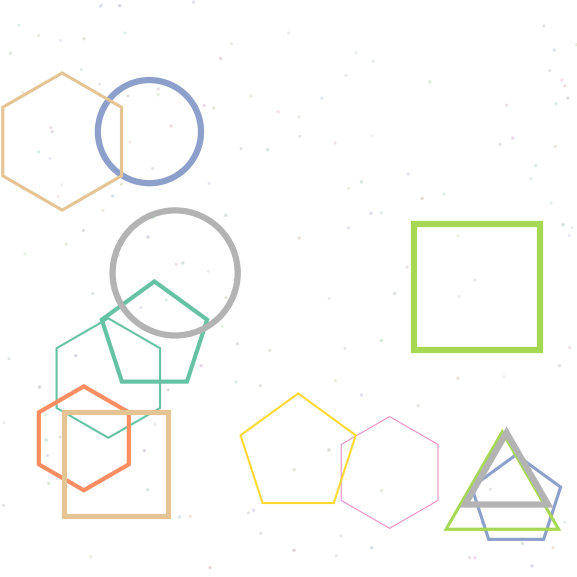[{"shape": "hexagon", "thickness": 1, "radius": 0.52, "center": [0.188, 0.344]}, {"shape": "pentagon", "thickness": 2, "radius": 0.48, "center": [0.267, 0.416]}, {"shape": "hexagon", "thickness": 2, "radius": 0.45, "center": [0.145, 0.24]}, {"shape": "pentagon", "thickness": 1.5, "radius": 0.4, "center": [0.894, 0.131]}, {"shape": "circle", "thickness": 3, "radius": 0.45, "center": [0.259, 0.771]}, {"shape": "hexagon", "thickness": 0.5, "radius": 0.48, "center": [0.675, 0.181]}, {"shape": "square", "thickness": 3, "radius": 0.55, "center": [0.825, 0.503]}, {"shape": "triangle", "thickness": 1.5, "radius": 0.56, "center": [0.87, 0.139]}, {"shape": "pentagon", "thickness": 1, "radius": 0.52, "center": [0.516, 0.213]}, {"shape": "square", "thickness": 2.5, "radius": 0.45, "center": [0.202, 0.195]}, {"shape": "hexagon", "thickness": 1.5, "radius": 0.59, "center": [0.108, 0.754]}, {"shape": "triangle", "thickness": 3, "radius": 0.41, "center": [0.877, 0.167]}, {"shape": "circle", "thickness": 3, "radius": 0.54, "center": [0.303, 0.527]}]